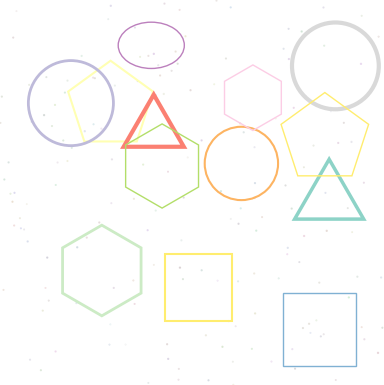[{"shape": "triangle", "thickness": 2.5, "radius": 0.52, "center": [0.855, 0.483]}, {"shape": "pentagon", "thickness": 1.5, "radius": 0.58, "center": [0.287, 0.726]}, {"shape": "circle", "thickness": 2, "radius": 0.55, "center": [0.184, 0.732]}, {"shape": "triangle", "thickness": 3, "radius": 0.45, "center": [0.399, 0.664]}, {"shape": "square", "thickness": 1, "radius": 0.47, "center": [0.829, 0.144]}, {"shape": "circle", "thickness": 1.5, "radius": 0.48, "center": [0.627, 0.575]}, {"shape": "hexagon", "thickness": 1, "radius": 0.55, "center": [0.421, 0.569]}, {"shape": "hexagon", "thickness": 1, "radius": 0.43, "center": [0.657, 0.746]}, {"shape": "circle", "thickness": 3, "radius": 0.56, "center": [0.871, 0.829]}, {"shape": "oval", "thickness": 1, "radius": 0.43, "center": [0.393, 0.882]}, {"shape": "hexagon", "thickness": 2, "radius": 0.59, "center": [0.264, 0.297]}, {"shape": "square", "thickness": 1.5, "radius": 0.43, "center": [0.515, 0.252]}, {"shape": "pentagon", "thickness": 1, "radius": 0.6, "center": [0.844, 0.64]}]